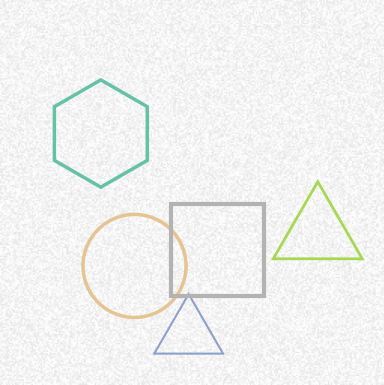[{"shape": "hexagon", "thickness": 2.5, "radius": 0.7, "center": [0.262, 0.653]}, {"shape": "triangle", "thickness": 1.5, "radius": 0.52, "center": [0.49, 0.133]}, {"shape": "triangle", "thickness": 2, "radius": 0.67, "center": [0.825, 0.395]}, {"shape": "circle", "thickness": 2.5, "radius": 0.67, "center": [0.349, 0.309]}, {"shape": "square", "thickness": 3, "radius": 0.6, "center": [0.565, 0.351]}]